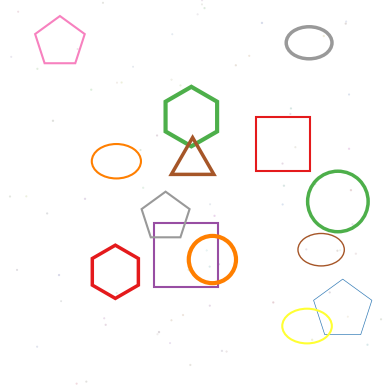[{"shape": "square", "thickness": 1.5, "radius": 0.35, "center": [0.735, 0.626]}, {"shape": "hexagon", "thickness": 2.5, "radius": 0.35, "center": [0.3, 0.294]}, {"shape": "pentagon", "thickness": 0.5, "radius": 0.4, "center": [0.89, 0.195]}, {"shape": "hexagon", "thickness": 3, "radius": 0.39, "center": [0.497, 0.697]}, {"shape": "circle", "thickness": 2.5, "radius": 0.39, "center": [0.878, 0.477]}, {"shape": "square", "thickness": 1.5, "radius": 0.42, "center": [0.484, 0.338]}, {"shape": "circle", "thickness": 3, "radius": 0.31, "center": [0.552, 0.326]}, {"shape": "oval", "thickness": 1.5, "radius": 0.32, "center": [0.302, 0.581]}, {"shape": "oval", "thickness": 1.5, "radius": 0.32, "center": [0.798, 0.153]}, {"shape": "oval", "thickness": 1, "radius": 0.3, "center": [0.834, 0.351]}, {"shape": "triangle", "thickness": 2.5, "radius": 0.32, "center": [0.5, 0.579]}, {"shape": "pentagon", "thickness": 1.5, "radius": 0.34, "center": [0.156, 0.891]}, {"shape": "oval", "thickness": 2.5, "radius": 0.3, "center": [0.803, 0.889]}, {"shape": "pentagon", "thickness": 1.5, "radius": 0.33, "center": [0.43, 0.437]}]